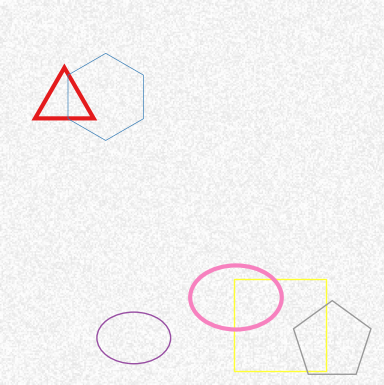[{"shape": "triangle", "thickness": 3, "radius": 0.44, "center": [0.167, 0.736]}, {"shape": "hexagon", "thickness": 0.5, "radius": 0.57, "center": [0.275, 0.748]}, {"shape": "oval", "thickness": 1, "radius": 0.48, "center": [0.347, 0.122]}, {"shape": "square", "thickness": 1, "radius": 0.6, "center": [0.727, 0.155]}, {"shape": "oval", "thickness": 3, "radius": 0.59, "center": [0.613, 0.227]}, {"shape": "pentagon", "thickness": 1, "radius": 0.53, "center": [0.863, 0.113]}]